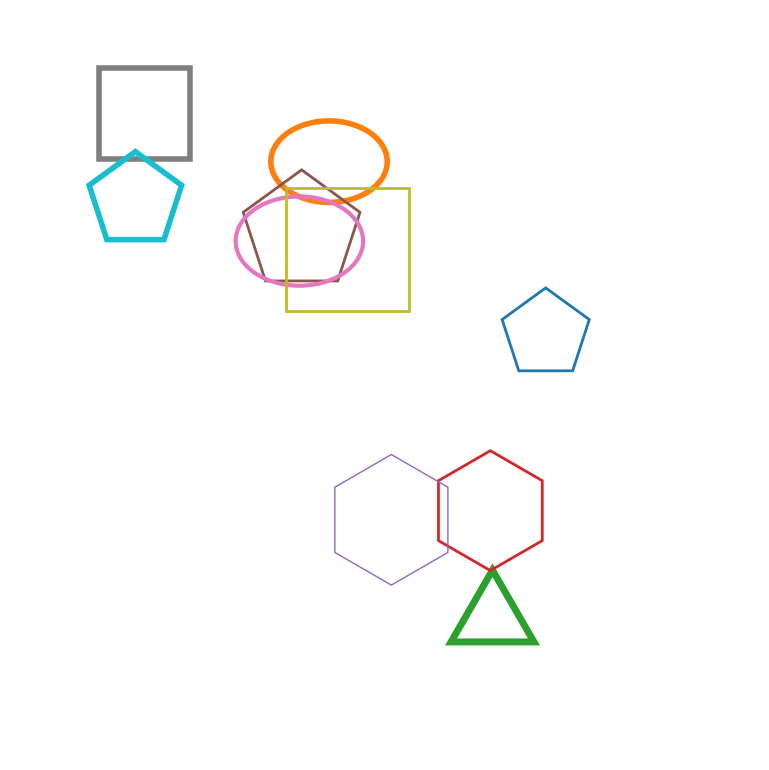[{"shape": "pentagon", "thickness": 1, "radius": 0.3, "center": [0.709, 0.567]}, {"shape": "oval", "thickness": 2, "radius": 0.38, "center": [0.427, 0.79]}, {"shape": "triangle", "thickness": 2.5, "radius": 0.31, "center": [0.64, 0.197]}, {"shape": "hexagon", "thickness": 1, "radius": 0.39, "center": [0.637, 0.337]}, {"shape": "hexagon", "thickness": 0.5, "radius": 0.42, "center": [0.508, 0.325]}, {"shape": "pentagon", "thickness": 1, "radius": 0.4, "center": [0.392, 0.7]}, {"shape": "oval", "thickness": 1.5, "radius": 0.41, "center": [0.389, 0.687]}, {"shape": "square", "thickness": 2, "radius": 0.3, "center": [0.188, 0.853]}, {"shape": "square", "thickness": 1, "radius": 0.4, "center": [0.451, 0.676]}, {"shape": "pentagon", "thickness": 2, "radius": 0.32, "center": [0.176, 0.74]}]